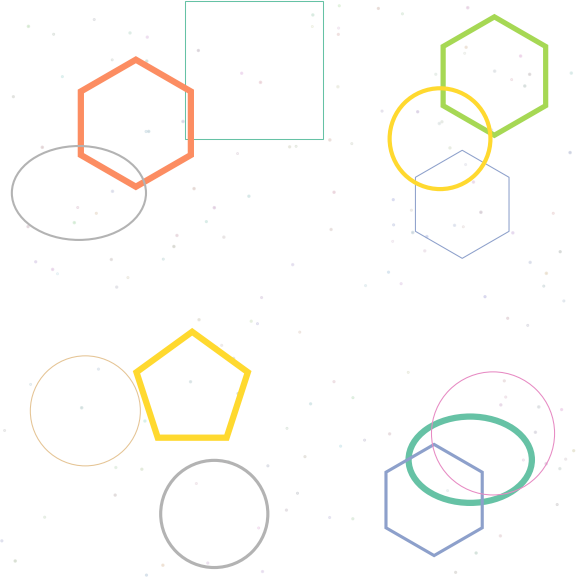[{"shape": "oval", "thickness": 3, "radius": 0.53, "center": [0.814, 0.203]}, {"shape": "square", "thickness": 0.5, "radius": 0.6, "center": [0.439, 0.877]}, {"shape": "hexagon", "thickness": 3, "radius": 0.55, "center": [0.235, 0.786]}, {"shape": "hexagon", "thickness": 1.5, "radius": 0.48, "center": [0.752, 0.133]}, {"shape": "hexagon", "thickness": 0.5, "radius": 0.47, "center": [0.8, 0.645]}, {"shape": "circle", "thickness": 0.5, "radius": 0.53, "center": [0.854, 0.249]}, {"shape": "hexagon", "thickness": 2.5, "radius": 0.51, "center": [0.856, 0.867]}, {"shape": "pentagon", "thickness": 3, "radius": 0.51, "center": [0.333, 0.323]}, {"shape": "circle", "thickness": 2, "radius": 0.44, "center": [0.762, 0.759]}, {"shape": "circle", "thickness": 0.5, "radius": 0.48, "center": [0.148, 0.288]}, {"shape": "oval", "thickness": 1, "radius": 0.58, "center": [0.137, 0.665]}, {"shape": "circle", "thickness": 1.5, "radius": 0.46, "center": [0.371, 0.109]}]